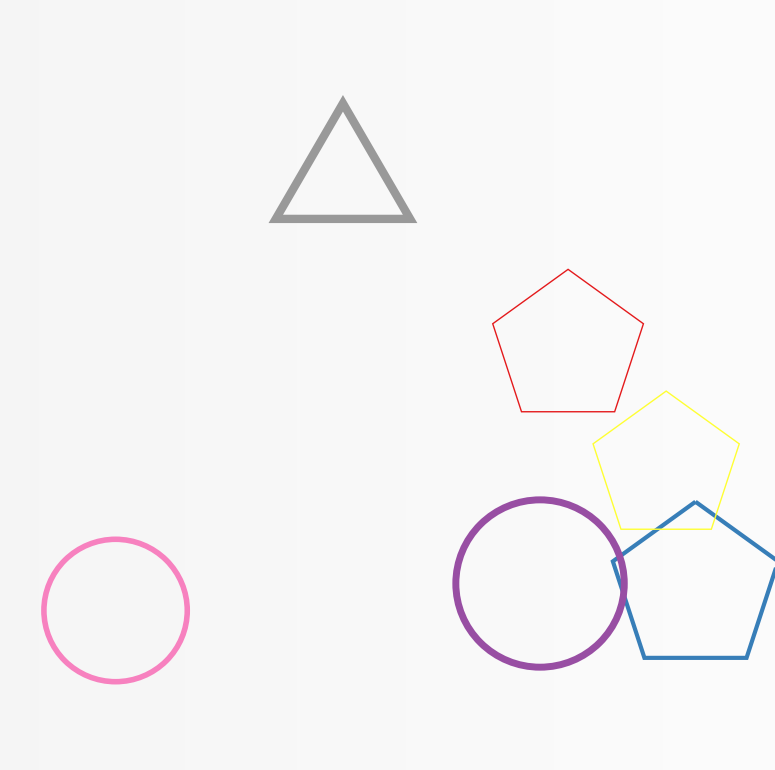[{"shape": "pentagon", "thickness": 0.5, "radius": 0.51, "center": [0.733, 0.548]}, {"shape": "pentagon", "thickness": 1.5, "radius": 0.56, "center": [0.897, 0.236]}, {"shape": "circle", "thickness": 2.5, "radius": 0.54, "center": [0.697, 0.242]}, {"shape": "pentagon", "thickness": 0.5, "radius": 0.5, "center": [0.86, 0.393]}, {"shape": "circle", "thickness": 2, "radius": 0.46, "center": [0.149, 0.207]}, {"shape": "triangle", "thickness": 3, "radius": 0.5, "center": [0.443, 0.766]}]